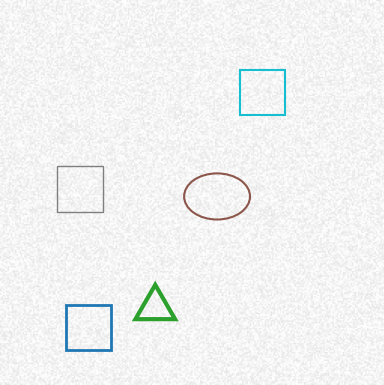[{"shape": "square", "thickness": 2, "radius": 0.29, "center": [0.23, 0.149]}, {"shape": "triangle", "thickness": 3, "radius": 0.3, "center": [0.403, 0.201]}, {"shape": "oval", "thickness": 1.5, "radius": 0.43, "center": [0.564, 0.49]}, {"shape": "square", "thickness": 1, "radius": 0.3, "center": [0.209, 0.51]}, {"shape": "square", "thickness": 1.5, "radius": 0.29, "center": [0.683, 0.76]}]